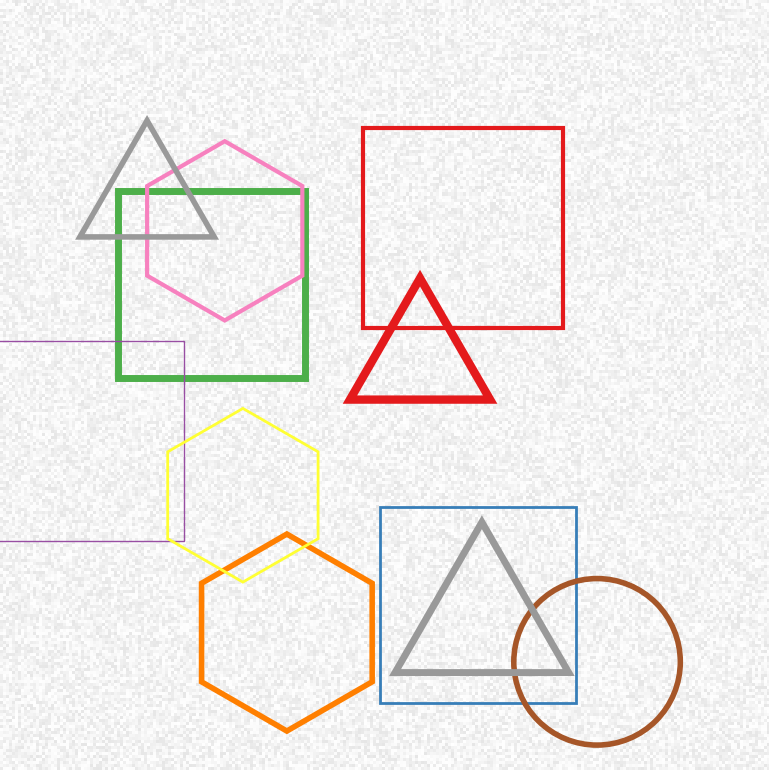[{"shape": "triangle", "thickness": 3, "radius": 0.53, "center": [0.545, 0.534]}, {"shape": "square", "thickness": 1.5, "radius": 0.65, "center": [0.602, 0.703]}, {"shape": "square", "thickness": 1, "radius": 0.64, "center": [0.621, 0.214]}, {"shape": "square", "thickness": 2.5, "radius": 0.6, "center": [0.275, 0.63]}, {"shape": "square", "thickness": 0.5, "radius": 0.65, "center": [0.109, 0.427]}, {"shape": "hexagon", "thickness": 2, "radius": 0.64, "center": [0.373, 0.179]}, {"shape": "hexagon", "thickness": 1, "radius": 0.56, "center": [0.315, 0.357]}, {"shape": "circle", "thickness": 2, "radius": 0.54, "center": [0.775, 0.14]}, {"shape": "hexagon", "thickness": 1.5, "radius": 0.58, "center": [0.292, 0.7]}, {"shape": "triangle", "thickness": 2.5, "radius": 0.65, "center": [0.626, 0.192]}, {"shape": "triangle", "thickness": 2, "radius": 0.5, "center": [0.191, 0.743]}]